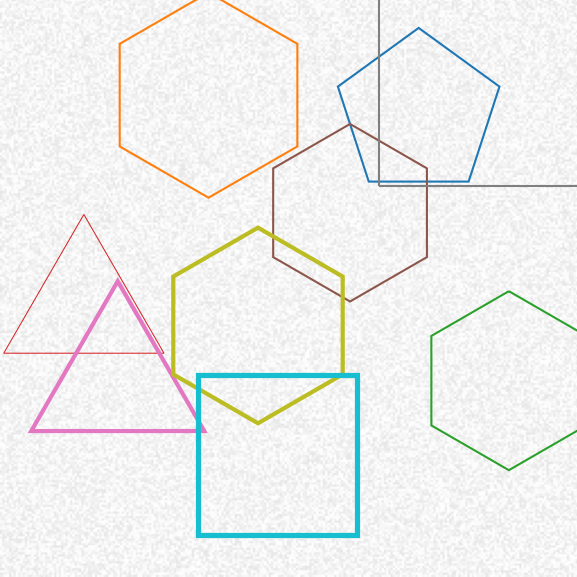[{"shape": "pentagon", "thickness": 1, "radius": 0.74, "center": [0.725, 0.804]}, {"shape": "hexagon", "thickness": 1, "radius": 0.89, "center": [0.361, 0.834]}, {"shape": "hexagon", "thickness": 1, "radius": 0.77, "center": [0.881, 0.34]}, {"shape": "triangle", "thickness": 0.5, "radius": 0.8, "center": [0.145, 0.468]}, {"shape": "hexagon", "thickness": 1, "radius": 0.77, "center": [0.606, 0.631]}, {"shape": "triangle", "thickness": 2, "radius": 0.86, "center": [0.204, 0.339]}, {"shape": "square", "thickness": 1, "radius": 0.96, "center": [0.848, 0.869]}, {"shape": "hexagon", "thickness": 2, "radius": 0.85, "center": [0.447, 0.436]}, {"shape": "square", "thickness": 2.5, "radius": 0.69, "center": [0.48, 0.211]}]